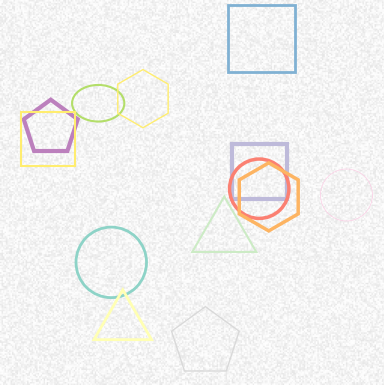[{"shape": "circle", "thickness": 2, "radius": 0.46, "center": [0.289, 0.319]}, {"shape": "triangle", "thickness": 2, "radius": 0.43, "center": [0.319, 0.161]}, {"shape": "square", "thickness": 3, "radius": 0.36, "center": [0.674, 0.554]}, {"shape": "circle", "thickness": 2.5, "radius": 0.39, "center": [0.673, 0.51]}, {"shape": "square", "thickness": 2, "radius": 0.43, "center": [0.679, 0.9]}, {"shape": "hexagon", "thickness": 2.5, "radius": 0.44, "center": [0.698, 0.489]}, {"shape": "oval", "thickness": 1.5, "radius": 0.34, "center": [0.255, 0.732]}, {"shape": "circle", "thickness": 0.5, "radius": 0.34, "center": [0.9, 0.494]}, {"shape": "pentagon", "thickness": 1, "radius": 0.46, "center": [0.533, 0.111]}, {"shape": "pentagon", "thickness": 3, "radius": 0.37, "center": [0.132, 0.667]}, {"shape": "triangle", "thickness": 1.5, "radius": 0.48, "center": [0.583, 0.394]}, {"shape": "square", "thickness": 1.5, "radius": 0.35, "center": [0.124, 0.64]}, {"shape": "hexagon", "thickness": 1, "radius": 0.38, "center": [0.371, 0.744]}]